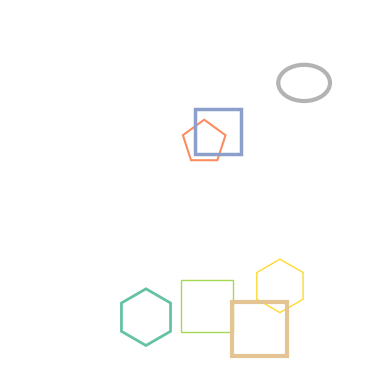[{"shape": "hexagon", "thickness": 2, "radius": 0.37, "center": [0.379, 0.176]}, {"shape": "pentagon", "thickness": 1.5, "radius": 0.29, "center": [0.53, 0.631]}, {"shape": "square", "thickness": 2.5, "radius": 0.3, "center": [0.567, 0.658]}, {"shape": "square", "thickness": 1, "radius": 0.34, "center": [0.539, 0.205]}, {"shape": "hexagon", "thickness": 1, "radius": 0.35, "center": [0.727, 0.257]}, {"shape": "square", "thickness": 3, "radius": 0.36, "center": [0.675, 0.145]}, {"shape": "oval", "thickness": 3, "radius": 0.34, "center": [0.79, 0.785]}]